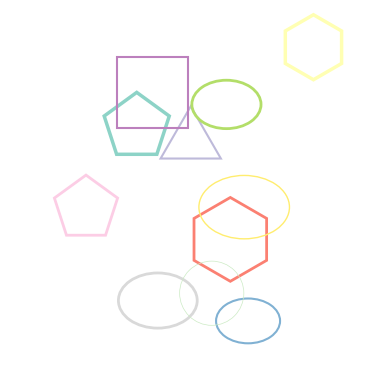[{"shape": "pentagon", "thickness": 2.5, "radius": 0.44, "center": [0.355, 0.671]}, {"shape": "hexagon", "thickness": 2.5, "radius": 0.42, "center": [0.814, 0.877]}, {"shape": "triangle", "thickness": 1.5, "radius": 0.45, "center": [0.495, 0.633]}, {"shape": "hexagon", "thickness": 2, "radius": 0.54, "center": [0.598, 0.378]}, {"shape": "oval", "thickness": 1.5, "radius": 0.42, "center": [0.644, 0.166]}, {"shape": "oval", "thickness": 2, "radius": 0.45, "center": [0.588, 0.729]}, {"shape": "pentagon", "thickness": 2, "radius": 0.43, "center": [0.223, 0.459]}, {"shape": "oval", "thickness": 2, "radius": 0.51, "center": [0.41, 0.219]}, {"shape": "square", "thickness": 1.5, "radius": 0.46, "center": [0.396, 0.76]}, {"shape": "circle", "thickness": 0.5, "radius": 0.42, "center": [0.55, 0.238]}, {"shape": "oval", "thickness": 1, "radius": 0.59, "center": [0.634, 0.462]}]